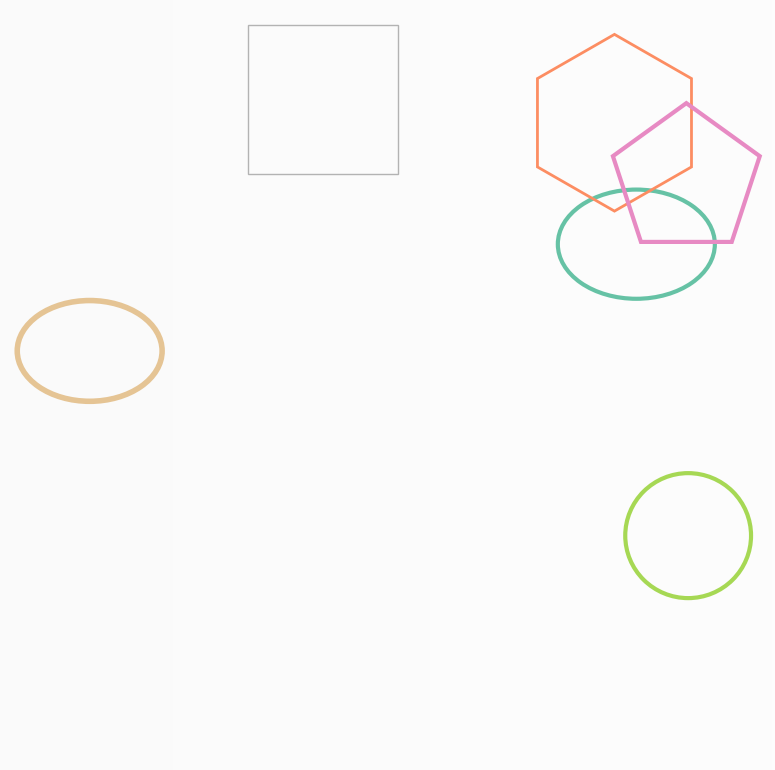[{"shape": "oval", "thickness": 1.5, "radius": 0.51, "center": [0.821, 0.683]}, {"shape": "hexagon", "thickness": 1, "radius": 0.57, "center": [0.793, 0.841]}, {"shape": "pentagon", "thickness": 1.5, "radius": 0.5, "center": [0.886, 0.766]}, {"shape": "circle", "thickness": 1.5, "radius": 0.41, "center": [0.888, 0.304]}, {"shape": "oval", "thickness": 2, "radius": 0.47, "center": [0.116, 0.544]}, {"shape": "square", "thickness": 0.5, "radius": 0.48, "center": [0.417, 0.87]}]